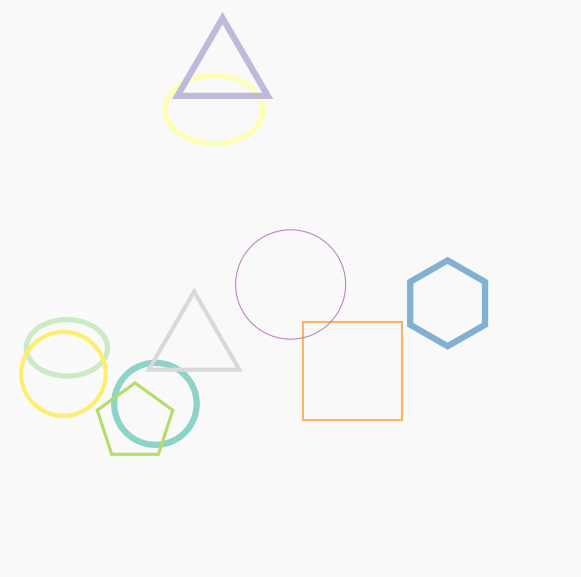[{"shape": "circle", "thickness": 3, "radius": 0.35, "center": [0.267, 0.3]}, {"shape": "oval", "thickness": 2.5, "radius": 0.42, "center": [0.368, 0.809]}, {"shape": "triangle", "thickness": 3, "radius": 0.45, "center": [0.383, 0.878]}, {"shape": "hexagon", "thickness": 3, "radius": 0.37, "center": [0.77, 0.474]}, {"shape": "square", "thickness": 1, "radius": 0.43, "center": [0.606, 0.356]}, {"shape": "pentagon", "thickness": 1.5, "radius": 0.34, "center": [0.232, 0.268]}, {"shape": "triangle", "thickness": 2, "radius": 0.45, "center": [0.334, 0.404]}, {"shape": "circle", "thickness": 0.5, "radius": 0.47, "center": [0.5, 0.507]}, {"shape": "oval", "thickness": 2.5, "radius": 0.35, "center": [0.115, 0.397]}, {"shape": "circle", "thickness": 2, "radius": 0.36, "center": [0.109, 0.352]}]